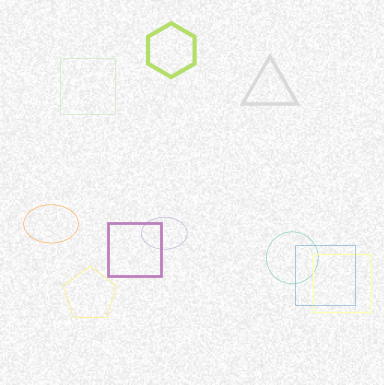[{"shape": "circle", "thickness": 0.5, "radius": 0.34, "center": [0.759, 0.33]}, {"shape": "square", "thickness": 1, "radius": 0.38, "center": [0.889, 0.264]}, {"shape": "oval", "thickness": 0.5, "radius": 0.3, "center": [0.427, 0.394]}, {"shape": "square", "thickness": 0.5, "radius": 0.39, "center": [0.845, 0.286]}, {"shape": "oval", "thickness": 0.5, "radius": 0.36, "center": [0.133, 0.418]}, {"shape": "hexagon", "thickness": 3, "radius": 0.35, "center": [0.445, 0.87]}, {"shape": "triangle", "thickness": 2.5, "radius": 0.41, "center": [0.701, 0.771]}, {"shape": "square", "thickness": 2, "radius": 0.34, "center": [0.349, 0.352]}, {"shape": "square", "thickness": 0.5, "radius": 0.36, "center": [0.228, 0.777]}, {"shape": "pentagon", "thickness": 0.5, "radius": 0.37, "center": [0.233, 0.235]}]